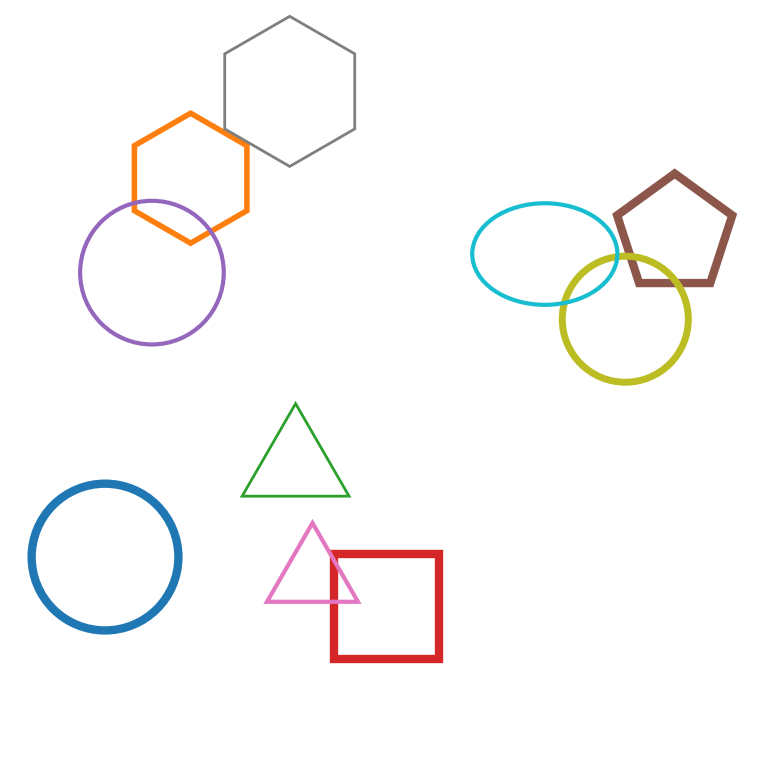[{"shape": "circle", "thickness": 3, "radius": 0.48, "center": [0.136, 0.277]}, {"shape": "hexagon", "thickness": 2, "radius": 0.42, "center": [0.248, 0.769]}, {"shape": "triangle", "thickness": 1, "radius": 0.4, "center": [0.384, 0.396]}, {"shape": "square", "thickness": 3, "radius": 0.34, "center": [0.502, 0.212]}, {"shape": "circle", "thickness": 1.5, "radius": 0.47, "center": [0.197, 0.646]}, {"shape": "pentagon", "thickness": 3, "radius": 0.39, "center": [0.876, 0.696]}, {"shape": "triangle", "thickness": 1.5, "radius": 0.34, "center": [0.406, 0.253]}, {"shape": "hexagon", "thickness": 1, "radius": 0.49, "center": [0.376, 0.881]}, {"shape": "circle", "thickness": 2.5, "radius": 0.41, "center": [0.812, 0.585]}, {"shape": "oval", "thickness": 1.5, "radius": 0.47, "center": [0.708, 0.67]}]